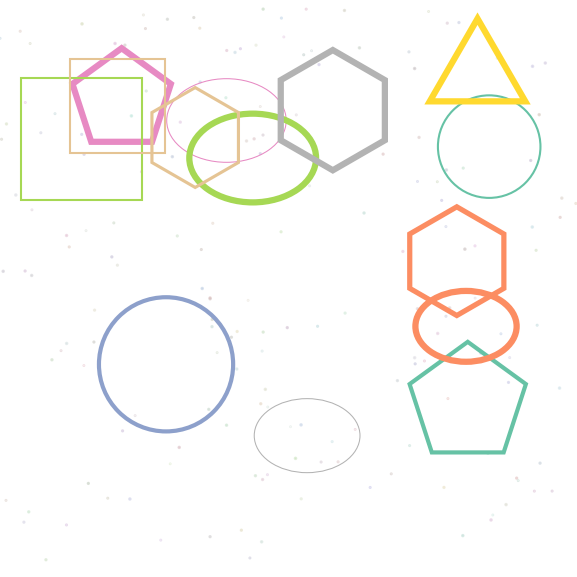[{"shape": "pentagon", "thickness": 2, "radius": 0.53, "center": [0.81, 0.301]}, {"shape": "circle", "thickness": 1, "radius": 0.44, "center": [0.847, 0.745]}, {"shape": "oval", "thickness": 3, "radius": 0.44, "center": [0.807, 0.434]}, {"shape": "hexagon", "thickness": 2.5, "radius": 0.47, "center": [0.791, 0.547]}, {"shape": "circle", "thickness": 2, "radius": 0.58, "center": [0.288, 0.368]}, {"shape": "oval", "thickness": 0.5, "radius": 0.52, "center": [0.392, 0.79]}, {"shape": "pentagon", "thickness": 3, "radius": 0.45, "center": [0.211, 0.826]}, {"shape": "oval", "thickness": 3, "radius": 0.55, "center": [0.438, 0.725]}, {"shape": "square", "thickness": 1, "radius": 0.52, "center": [0.141, 0.759]}, {"shape": "triangle", "thickness": 3, "radius": 0.48, "center": [0.827, 0.871]}, {"shape": "hexagon", "thickness": 1.5, "radius": 0.43, "center": [0.338, 0.761]}, {"shape": "square", "thickness": 1, "radius": 0.41, "center": [0.203, 0.816]}, {"shape": "oval", "thickness": 0.5, "radius": 0.46, "center": [0.532, 0.245]}, {"shape": "hexagon", "thickness": 3, "radius": 0.52, "center": [0.576, 0.808]}]